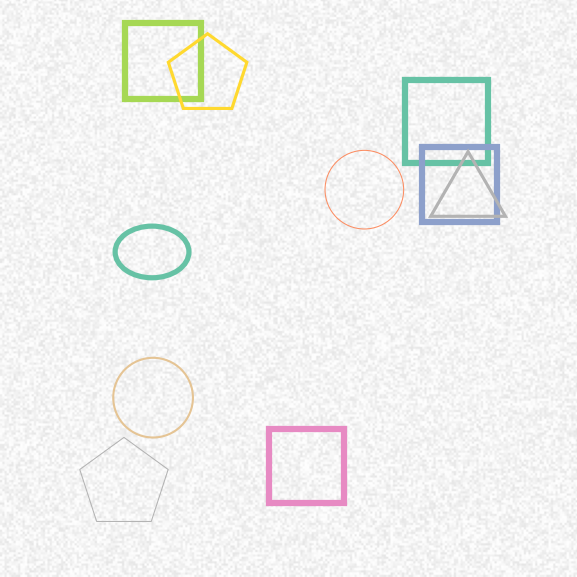[{"shape": "square", "thickness": 3, "radius": 0.36, "center": [0.773, 0.788]}, {"shape": "oval", "thickness": 2.5, "radius": 0.32, "center": [0.263, 0.563]}, {"shape": "circle", "thickness": 0.5, "radius": 0.34, "center": [0.631, 0.671]}, {"shape": "square", "thickness": 3, "radius": 0.32, "center": [0.796, 0.68]}, {"shape": "square", "thickness": 3, "radius": 0.32, "center": [0.531, 0.192]}, {"shape": "square", "thickness": 3, "radius": 0.33, "center": [0.283, 0.893]}, {"shape": "pentagon", "thickness": 1.5, "radius": 0.36, "center": [0.359, 0.869]}, {"shape": "circle", "thickness": 1, "radius": 0.34, "center": [0.265, 0.311]}, {"shape": "pentagon", "thickness": 0.5, "radius": 0.4, "center": [0.215, 0.161]}, {"shape": "triangle", "thickness": 1.5, "radius": 0.37, "center": [0.811, 0.662]}]